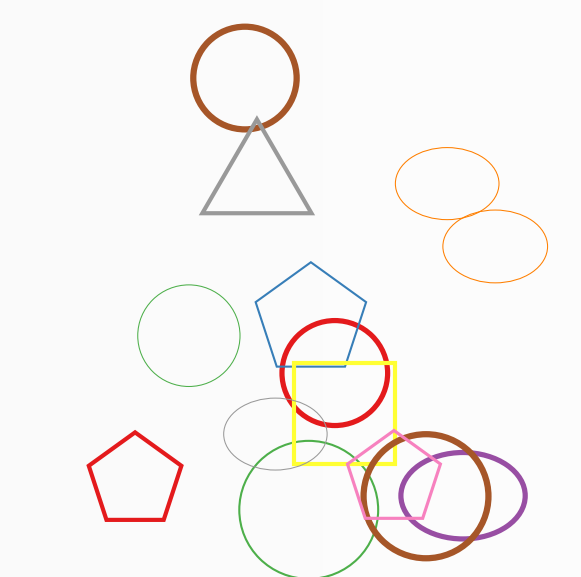[{"shape": "circle", "thickness": 2.5, "radius": 0.45, "center": [0.576, 0.353]}, {"shape": "pentagon", "thickness": 2, "radius": 0.42, "center": [0.232, 0.167]}, {"shape": "pentagon", "thickness": 1, "radius": 0.5, "center": [0.535, 0.445]}, {"shape": "circle", "thickness": 1, "radius": 0.6, "center": [0.531, 0.116]}, {"shape": "circle", "thickness": 0.5, "radius": 0.44, "center": [0.325, 0.418]}, {"shape": "oval", "thickness": 2.5, "radius": 0.53, "center": [0.797, 0.141]}, {"shape": "oval", "thickness": 0.5, "radius": 0.45, "center": [0.852, 0.572]}, {"shape": "oval", "thickness": 0.5, "radius": 0.45, "center": [0.769, 0.681]}, {"shape": "square", "thickness": 2, "radius": 0.44, "center": [0.592, 0.284]}, {"shape": "circle", "thickness": 3, "radius": 0.54, "center": [0.733, 0.14]}, {"shape": "circle", "thickness": 3, "radius": 0.44, "center": [0.421, 0.864]}, {"shape": "pentagon", "thickness": 1.5, "radius": 0.42, "center": [0.678, 0.17]}, {"shape": "triangle", "thickness": 2, "radius": 0.54, "center": [0.442, 0.684]}, {"shape": "oval", "thickness": 0.5, "radius": 0.44, "center": [0.474, 0.247]}]